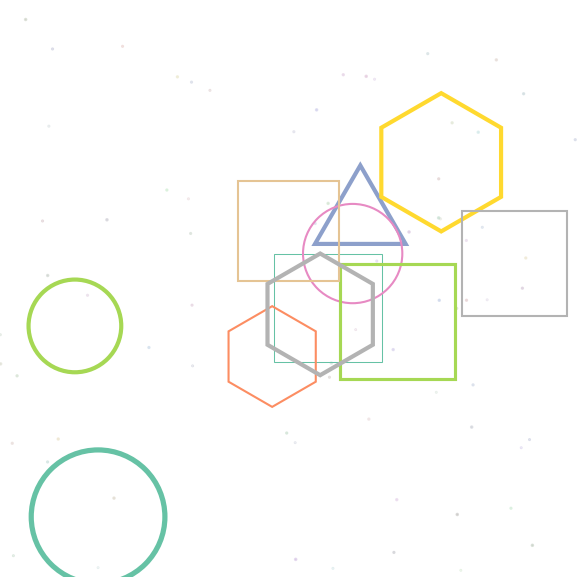[{"shape": "square", "thickness": 0.5, "radius": 0.47, "center": [0.567, 0.465]}, {"shape": "circle", "thickness": 2.5, "radius": 0.58, "center": [0.17, 0.104]}, {"shape": "hexagon", "thickness": 1, "radius": 0.44, "center": [0.471, 0.382]}, {"shape": "triangle", "thickness": 2, "radius": 0.45, "center": [0.624, 0.622]}, {"shape": "circle", "thickness": 1, "radius": 0.43, "center": [0.611, 0.56]}, {"shape": "square", "thickness": 1.5, "radius": 0.49, "center": [0.688, 0.443]}, {"shape": "circle", "thickness": 2, "radius": 0.4, "center": [0.13, 0.435]}, {"shape": "hexagon", "thickness": 2, "radius": 0.6, "center": [0.764, 0.718]}, {"shape": "square", "thickness": 1, "radius": 0.44, "center": [0.5, 0.599]}, {"shape": "hexagon", "thickness": 2, "radius": 0.53, "center": [0.554, 0.455]}, {"shape": "square", "thickness": 1, "radius": 0.45, "center": [0.891, 0.542]}]